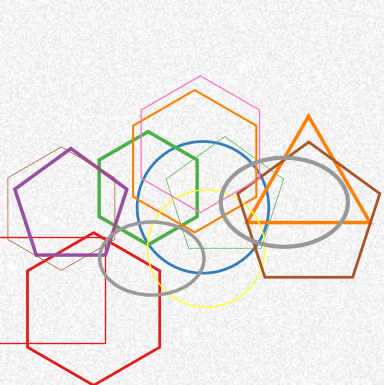[{"shape": "square", "thickness": 1, "radius": 0.69, "center": [0.134, 0.247]}, {"shape": "hexagon", "thickness": 2, "radius": 0.99, "center": [0.243, 0.197]}, {"shape": "circle", "thickness": 2, "radius": 0.85, "center": [0.527, 0.461]}, {"shape": "pentagon", "thickness": 0.5, "radius": 0.8, "center": [0.584, 0.485]}, {"shape": "hexagon", "thickness": 2.5, "radius": 0.73, "center": [0.385, 0.511]}, {"shape": "pentagon", "thickness": 2.5, "radius": 0.76, "center": [0.184, 0.461]}, {"shape": "hexagon", "thickness": 1.5, "radius": 0.92, "center": [0.506, 0.581]}, {"shape": "triangle", "thickness": 2.5, "radius": 0.92, "center": [0.802, 0.514]}, {"shape": "circle", "thickness": 1, "radius": 0.76, "center": [0.536, 0.355]}, {"shape": "pentagon", "thickness": 2, "radius": 0.97, "center": [0.802, 0.437]}, {"shape": "hexagon", "thickness": 0.5, "radius": 0.8, "center": [0.159, 0.458]}, {"shape": "hexagon", "thickness": 1, "radius": 0.89, "center": [0.52, 0.625]}, {"shape": "oval", "thickness": 3, "radius": 0.83, "center": [0.739, 0.475]}, {"shape": "oval", "thickness": 2.5, "radius": 0.68, "center": [0.394, 0.328]}]